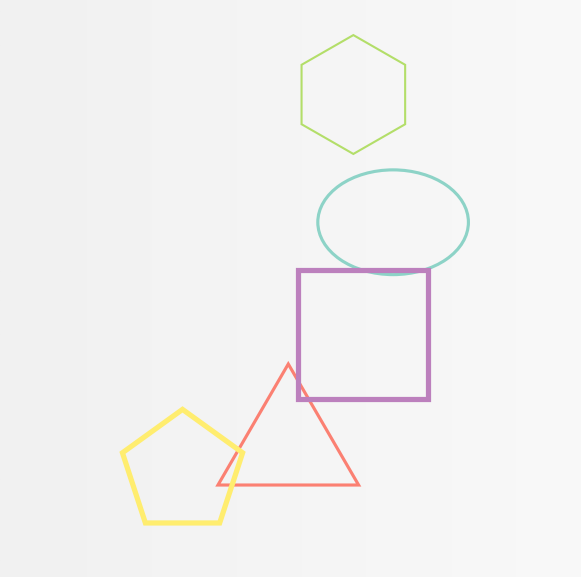[{"shape": "oval", "thickness": 1.5, "radius": 0.65, "center": [0.676, 0.614]}, {"shape": "triangle", "thickness": 1.5, "radius": 0.7, "center": [0.496, 0.229]}, {"shape": "hexagon", "thickness": 1, "radius": 0.51, "center": [0.608, 0.835]}, {"shape": "square", "thickness": 2.5, "radius": 0.56, "center": [0.624, 0.42]}, {"shape": "pentagon", "thickness": 2.5, "radius": 0.54, "center": [0.314, 0.182]}]